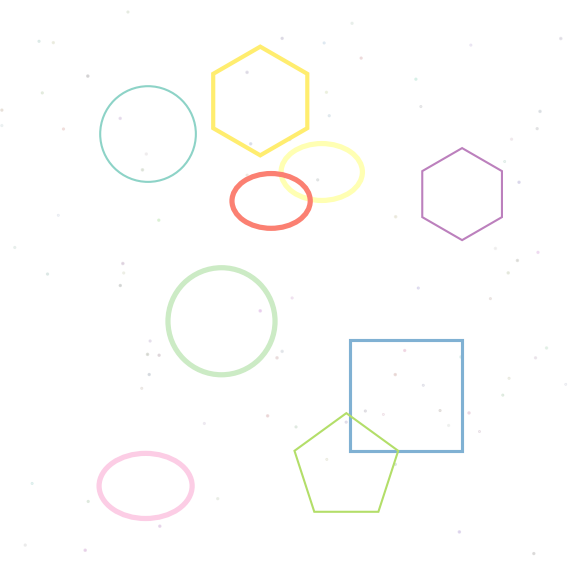[{"shape": "circle", "thickness": 1, "radius": 0.41, "center": [0.256, 0.767]}, {"shape": "oval", "thickness": 2.5, "radius": 0.35, "center": [0.557, 0.701]}, {"shape": "oval", "thickness": 2.5, "radius": 0.34, "center": [0.469, 0.651]}, {"shape": "square", "thickness": 1.5, "radius": 0.48, "center": [0.703, 0.314]}, {"shape": "pentagon", "thickness": 1, "radius": 0.47, "center": [0.6, 0.189]}, {"shape": "oval", "thickness": 2.5, "radius": 0.4, "center": [0.252, 0.158]}, {"shape": "hexagon", "thickness": 1, "radius": 0.4, "center": [0.8, 0.663]}, {"shape": "circle", "thickness": 2.5, "radius": 0.46, "center": [0.384, 0.443]}, {"shape": "hexagon", "thickness": 2, "radius": 0.47, "center": [0.451, 0.824]}]